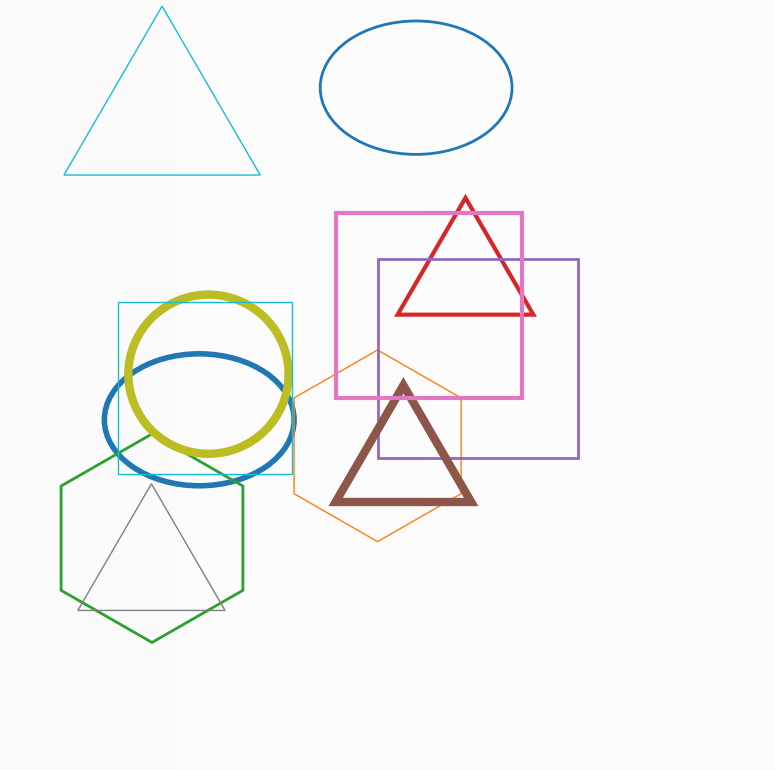[{"shape": "oval", "thickness": 2, "radius": 0.61, "center": [0.257, 0.455]}, {"shape": "oval", "thickness": 1, "radius": 0.62, "center": [0.537, 0.886]}, {"shape": "hexagon", "thickness": 0.5, "radius": 0.62, "center": [0.487, 0.421]}, {"shape": "hexagon", "thickness": 1, "radius": 0.68, "center": [0.196, 0.301]}, {"shape": "triangle", "thickness": 1.5, "radius": 0.51, "center": [0.601, 0.642]}, {"shape": "square", "thickness": 1, "radius": 0.65, "center": [0.617, 0.534]}, {"shape": "triangle", "thickness": 3, "radius": 0.51, "center": [0.521, 0.399]}, {"shape": "square", "thickness": 1.5, "radius": 0.6, "center": [0.554, 0.603]}, {"shape": "triangle", "thickness": 0.5, "radius": 0.55, "center": [0.195, 0.262]}, {"shape": "circle", "thickness": 3, "radius": 0.52, "center": [0.269, 0.514]}, {"shape": "triangle", "thickness": 0.5, "radius": 0.73, "center": [0.209, 0.846]}, {"shape": "square", "thickness": 0.5, "radius": 0.56, "center": [0.265, 0.496]}]